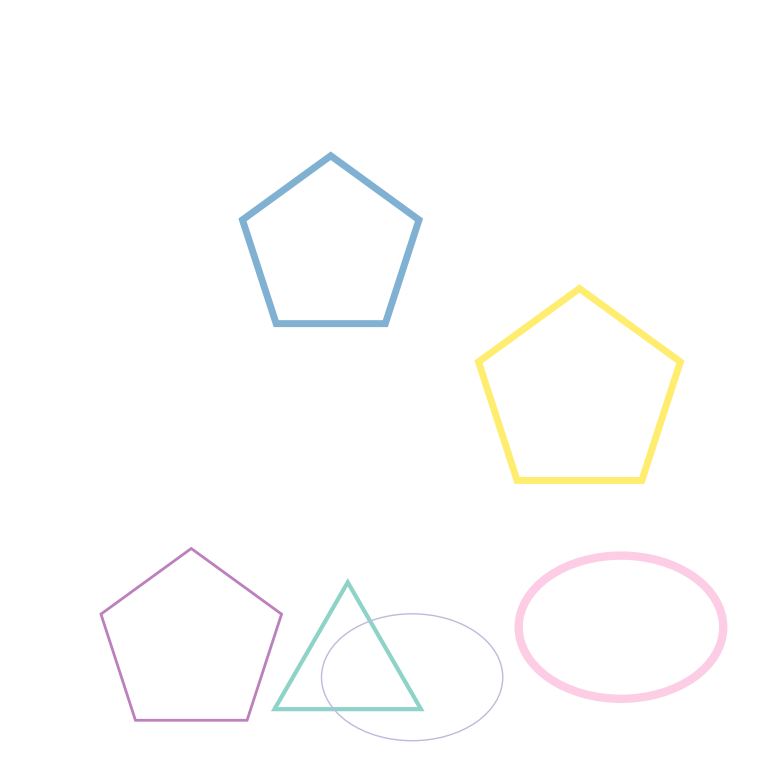[{"shape": "triangle", "thickness": 1.5, "radius": 0.55, "center": [0.452, 0.134]}, {"shape": "oval", "thickness": 0.5, "radius": 0.59, "center": [0.535, 0.12]}, {"shape": "pentagon", "thickness": 2.5, "radius": 0.6, "center": [0.43, 0.677]}, {"shape": "oval", "thickness": 3, "radius": 0.66, "center": [0.806, 0.185]}, {"shape": "pentagon", "thickness": 1, "radius": 0.62, "center": [0.248, 0.164]}, {"shape": "pentagon", "thickness": 2.5, "radius": 0.69, "center": [0.753, 0.487]}]